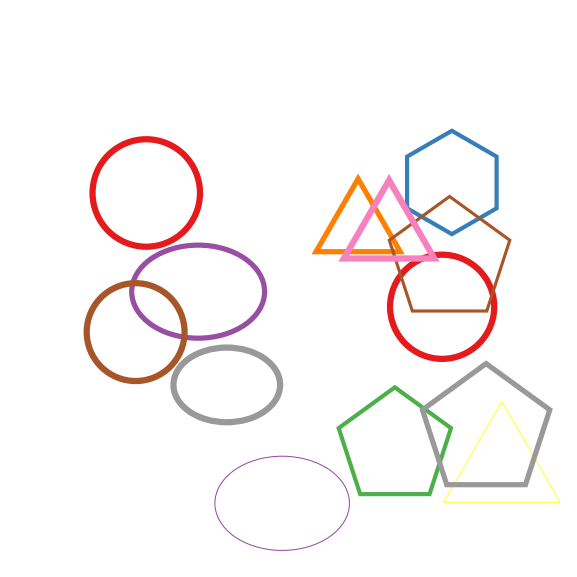[{"shape": "circle", "thickness": 3, "radius": 0.45, "center": [0.766, 0.468]}, {"shape": "circle", "thickness": 3, "radius": 0.47, "center": [0.253, 0.665]}, {"shape": "hexagon", "thickness": 2, "radius": 0.45, "center": [0.782, 0.683]}, {"shape": "pentagon", "thickness": 2, "radius": 0.51, "center": [0.684, 0.226]}, {"shape": "oval", "thickness": 0.5, "radius": 0.58, "center": [0.489, 0.128]}, {"shape": "oval", "thickness": 2.5, "radius": 0.58, "center": [0.343, 0.494]}, {"shape": "triangle", "thickness": 2.5, "radius": 0.42, "center": [0.62, 0.605]}, {"shape": "triangle", "thickness": 0.5, "radius": 0.58, "center": [0.869, 0.188]}, {"shape": "circle", "thickness": 3, "radius": 0.42, "center": [0.235, 0.424]}, {"shape": "pentagon", "thickness": 1.5, "radius": 0.55, "center": [0.778, 0.549]}, {"shape": "triangle", "thickness": 3, "radius": 0.45, "center": [0.674, 0.597]}, {"shape": "oval", "thickness": 3, "radius": 0.46, "center": [0.393, 0.333]}, {"shape": "pentagon", "thickness": 2.5, "radius": 0.58, "center": [0.842, 0.254]}]